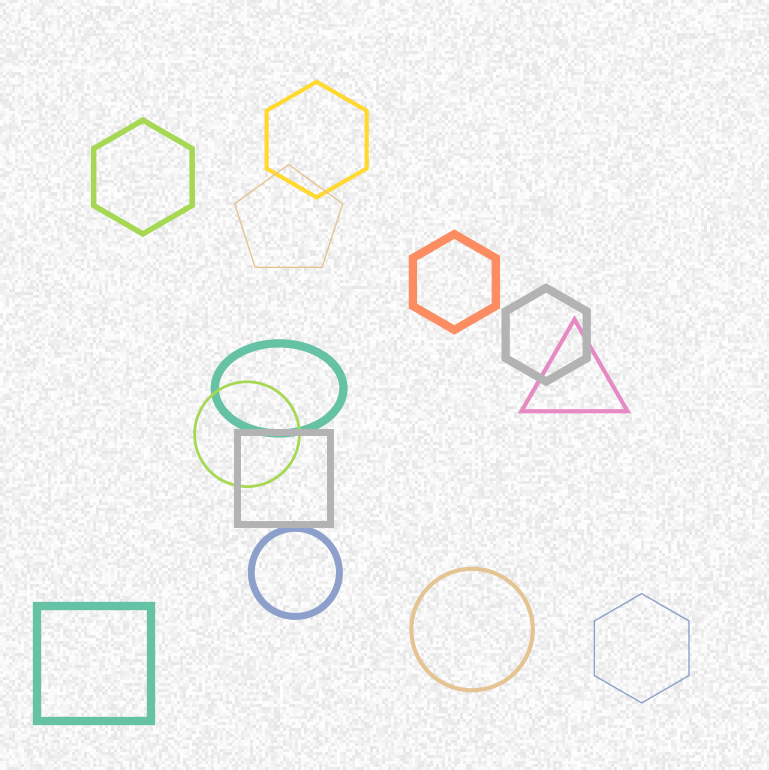[{"shape": "square", "thickness": 3, "radius": 0.37, "center": [0.122, 0.138]}, {"shape": "oval", "thickness": 3, "radius": 0.42, "center": [0.362, 0.496]}, {"shape": "hexagon", "thickness": 3, "radius": 0.31, "center": [0.59, 0.634]}, {"shape": "hexagon", "thickness": 0.5, "radius": 0.35, "center": [0.833, 0.158]}, {"shape": "circle", "thickness": 2.5, "radius": 0.29, "center": [0.384, 0.257]}, {"shape": "triangle", "thickness": 1.5, "radius": 0.4, "center": [0.746, 0.506]}, {"shape": "hexagon", "thickness": 2, "radius": 0.37, "center": [0.186, 0.77]}, {"shape": "circle", "thickness": 1, "radius": 0.34, "center": [0.321, 0.436]}, {"shape": "hexagon", "thickness": 1.5, "radius": 0.38, "center": [0.411, 0.819]}, {"shape": "pentagon", "thickness": 0.5, "radius": 0.37, "center": [0.375, 0.713]}, {"shape": "circle", "thickness": 1.5, "radius": 0.39, "center": [0.613, 0.182]}, {"shape": "square", "thickness": 2.5, "radius": 0.3, "center": [0.368, 0.379]}, {"shape": "hexagon", "thickness": 3, "radius": 0.3, "center": [0.709, 0.565]}]